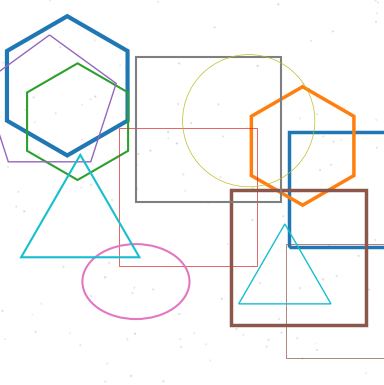[{"shape": "hexagon", "thickness": 3, "radius": 0.9, "center": [0.175, 0.777]}, {"shape": "square", "thickness": 2.5, "radius": 0.75, "center": [0.899, 0.508]}, {"shape": "hexagon", "thickness": 2.5, "radius": 0.77, "center": [0.786, 0.621]}, {"shape": "hexagon", "thickness": 1.5, "radius": 0.76, "center": [0.202, 0.684]}, {"shape": "square", "thickness": 0.5, "radius": 0.9, "center": [0.489, 0.488]}, {"shape": "pentagon", "thickness": 1, "radius": 0.91, "center": [0.129, 0.727]}, {"shape": "square", "thickness": 2.5, "radius": 0.88, "center": [0.776, 0.331]}, {"shape": "square", "thickness": 0.5, "radius": 0.74, "center": [0.89, 0.218]}, {"shape": "oval", "thickness": 1.5, "radius": 0.7, "center": [0.353, 0.269]}, {"shape": "square", "thickness": 1.5, "radius": 0.94, "center": [0.541, 0.664]}, {"shape": "circle", "thickness": 0.5, "radius": 0.86, "center": [0.646, 0.686]}, {"shape": "triangle", "thickness": 1.5, "radius": 0.89, "center": [0.209, 0.42]}, {"shape": "triangle", "thickness": 1, "radius": 0.69, "center": [0.74, 0.28]}]